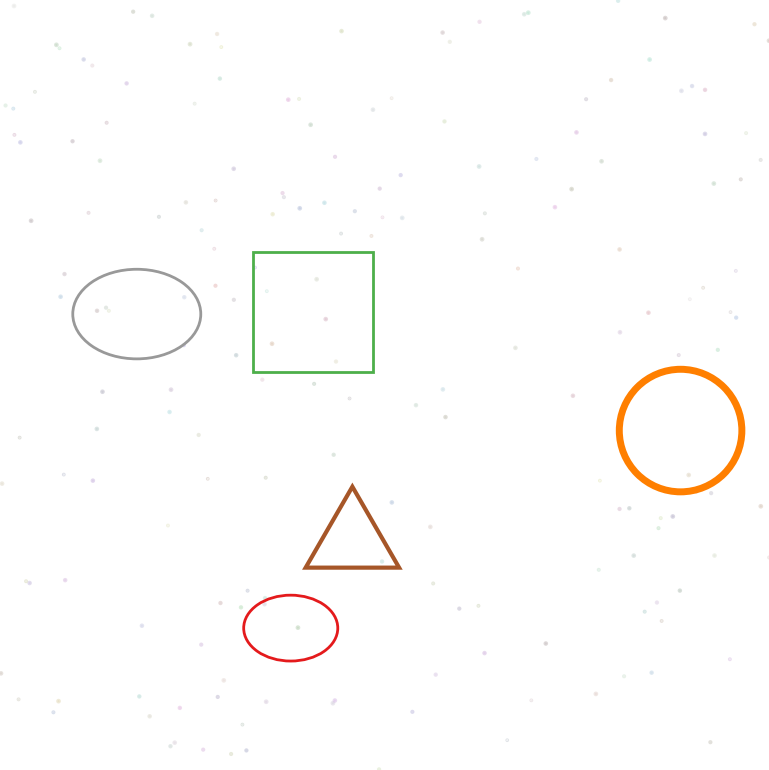[{"shape": "oval", "thickness": 1, "radius": 0.31, "center": [0.378, 0.184]}, {"shape": "square", "thickness": 1, "radius": 0.39, "center": [0.407, 0.595]}, {"shape": "circle", "thickness": 2.5, "radius": 0.4, "center": [0.884, 0.441]}, {"shape": "triangle", "thickness": 1.5, "radius": 0.35, "center": [0.458, 0.298]}, {"shape": "oval", "thickness": 1, "radius": 0.42, "center": [0.178, 0.592]}]